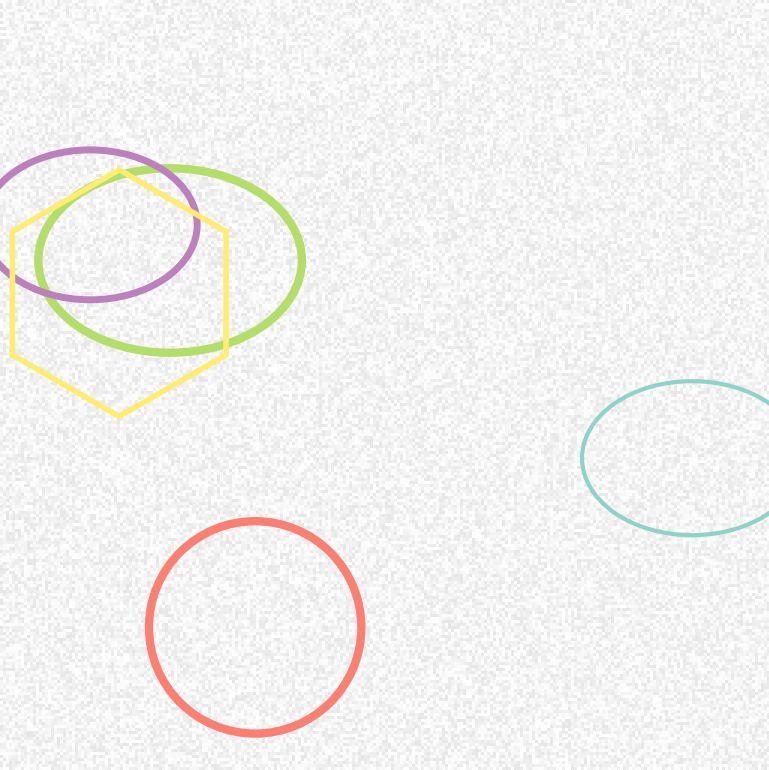[{"shape": "oval", "thickness": 1.5, "radius": 0.71, "center": [0.899, 0.405]}, {"shape": "circle", "thickness": 3, "radius": 0.69, "center": [0.331, 0.185]}, {"shape": "oval", "thickness": 3, "radius": 0.86, "center": [0.221, 0.662]}, {"shape": "oval", "thickness": 2.5, "radius": 0.7, "center": [0.117, 0.708]}, {"shape": "hexagon", "thickness": 2, "radius": 0.8, "center": [0.155, 0.619]}]